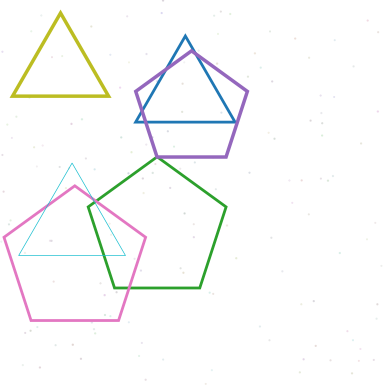[{"shape": "triangle", "thickness": 2, "radius": 0.75, "center": [0.481, 0.757]}, {"shape": "pentagon", "thickness": 2, "radius": 0.94, "center": [0.408, 0.404]}, {"shape": "pentagon", "thickness": 2.5, "radius": 0.76, "center": [0.498, 0.715]}, {"shape": "pentagon", "thickness": 2, "radius": 0.97, "center": [0.194, 0.324]}, {"shape": "triangle", "thickness": 2.5, "radius": 0.72, "center": [0.157, 0.822]}, {"shape": "triangle", "thickness": 0.5, "radius": 0.8, "center": [0.187, 0.416]}]